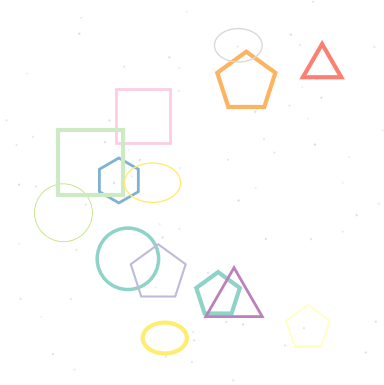[{"shape": "pentagon", "thickness": 3, "radius": 0.3, "center": [0.566, 0.234]}, {"shape": "circle", "thickness": 2.5, "radius": 0.4, "center": [0.332, 0.328]}, {"shape": "pentagon", "thickness": 1, "radius": 0.3, "center": [0.8, 0.148]}, {"shape": "pentagon", "thickness": 1.5, "radius": 0.37, "center": [0.411, 0.291]}, {"shape": "triangle", "thickness": 3, "radius": 0.29, "center": [0.837, 0.828]}, {"shape": "hexagon", "thickness": 2, "radius": 0.29, "center": [0.309, 0.531]}, {"shape": "pentagon", "thickness": 3, "radius": 0.4, "center": [0.64, 0.786]}, {"shape": "circle", "thickness": 0.5, "radius": 0.38, "center": [0.165, 0.447]}, {"shape": "square", "thickness": 2, "radius": 0.35, "center": [0.372, 0.698]}, {"shape": "oval", "thickness": 1, "radius": 0.31, "center": [0.619, 0.882]}, {"shape": "triangle", "thickness": 2, "radius": 0.42, "center": [0.608, 0.22]}, {"shape": "square", "thickness": 3, "radius": 0.42, "center": [0.235, 0.577]}, {"shape": "oval", "thickness": 1, "radius": 0.37, "center": [0.396, 0.525]}, {"shape": "oval", "thickness": 3, "radius": 0.29, "center": [0.428, 0.122]}]